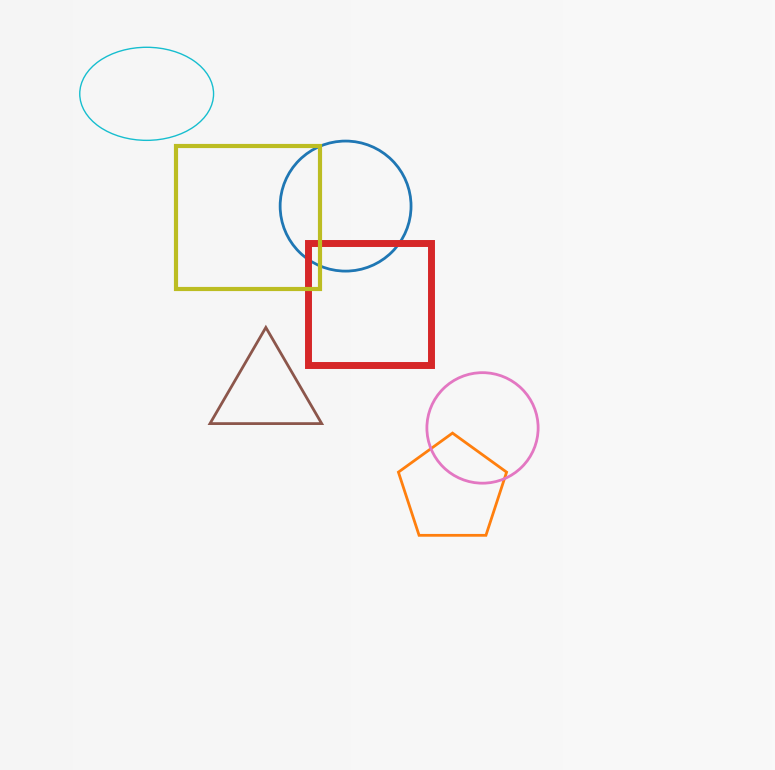[{"shape": "circle", "thickness": 1, "radius": 0.42, "center": [0.446, 0.732]}, {"shape": "pentagon", "thickness": 1, "radius": 0.37, "center": [0.584, 0.364]}, {"shape": "square", "thickness": 2.5, "radius": 0.4, "center": [0.476, 0.605]}, {"shape": "triangle", "thickness": 1, "radius": 0.42, "center": [0.343, 0.491]}, {"shape": "circle", "thickness": 1, "radius": 0.36, "center": [0.623, 0.444]}, {"shape": "square", "thickness": 1.5, "radius": 0.46, "center": [0.32, 0.717]}, {"shape": "oval", "thickness": 0.5, "radius": 0.43, "center": [0.189, 0.878]}]